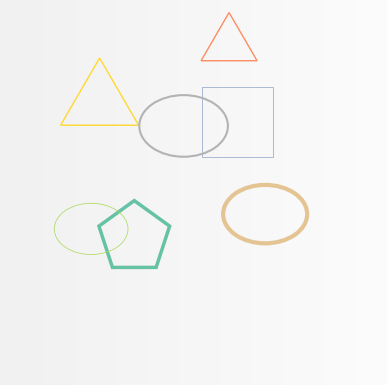[{"shape": "pentagon", "thickness": 2.5, "radius": 0.48, "center": [0.347, 0.383]}, {"shape": "triangle", "thickness": 1, "radius": 0.42, "center": [0.591, 0.884]}, {"shape": "square", "thickness": 0.5, "radius": 0.45, "center": [0.613, 0.682]}, {"shape": "oval", "thickness": 0.5, "radius": 0.48, "center": [0.235, 0.405]}, {"shape": "triangle", "thickness": 1, "radius": 0.58, "center": [0.257, 0.733]}, {"shape": "oval", "thickness": 3, "radius": 0.54, "center": [0.684, 0.444]}, {"shape": "oval", "thickness": 1.5, "radius": 0.57, "center": [0.474, 0.673]}]